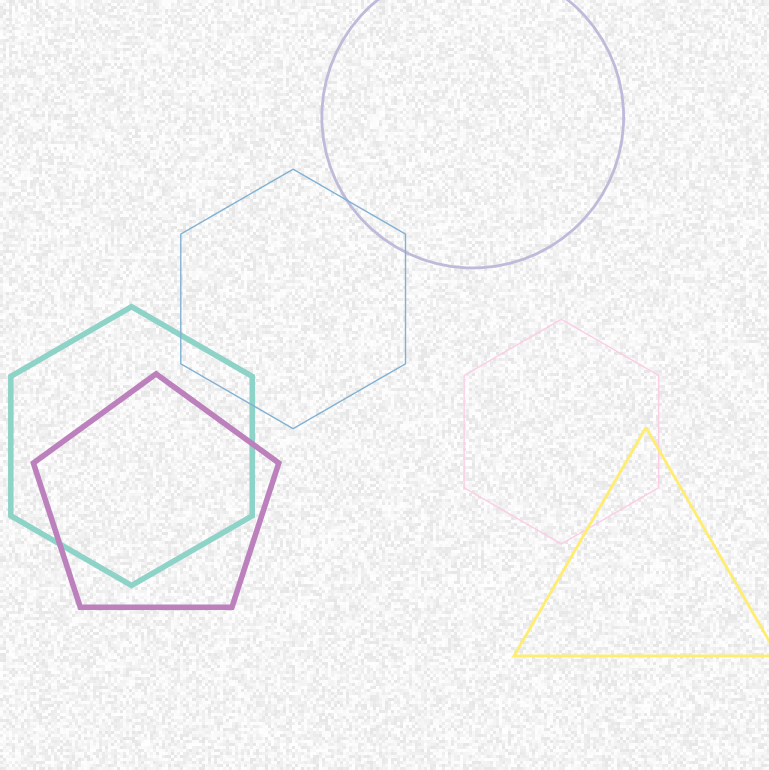[{"shape": "hexagon", "thickness": 2, "radius": 0.91, "center": [0.171, 0.421]}, {"shape": "circle", "thickness": 1, "radius": 0.98, "center": [0.614, 0.848]}, {"shape": "hexagon", "thickness": 0.5, "radius": 0.84, "center": [0.381, 0.612]}, {"shape": "hexagon", "thickness": 0.5, "radius": 0.73, "center": [0.729, 0.439]}, {"shape": "pentagon", "thickness": 2, "radius": 0.84, "center": [0.203, 0.347]}, {"shape": "triangle", "thickness": 1, "radius": 0.99, "center": [0.839, 0.247]}]